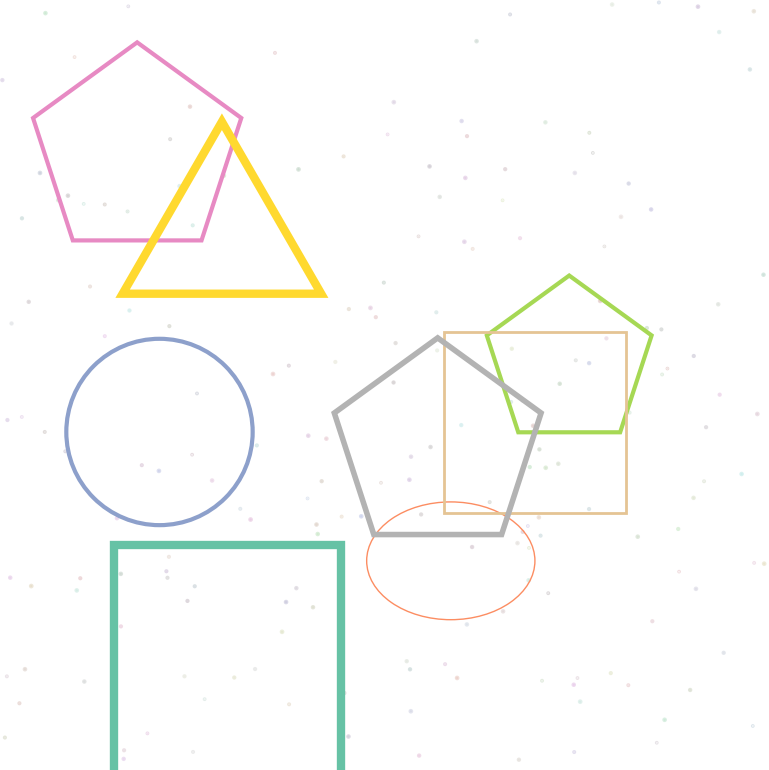[{"shape": "square", "thickness": 3, "radius": 0.74, "center": [0.295, 0.144]}, {"shape": "oval", "thickness": 0.5, "radius": 0.55, "center": [0.585, 0.272]}, {"shape": "circle", "thickness": 1.5, "radius": 0.61, "center": [0.207, 0.439]}, {"shape": "pentagon", "thickness": 1.5, "radius": 0.71, "center": [0.178, 0.803]}, {"shape": "pentagon", "thickness": 1.5, "radius": 0.56, "center": [0.739, 0.53]}, {"shape": "triangle", "thickness": 3, "radius": 0.74, "center": [0.288, 0.693]}, {"shape": "square", "thickness": 1, "radius": 0.59, "center": [0.695, 0.451]}, {"shape": "pentagon", "thickness": 2, "radius": 0.71, "center": [0.568, 0.42]}]